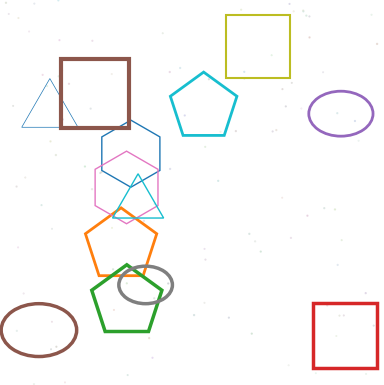[{"shape": "hexagon", "thickness": 1, "radius": 0.44, "center": [0.34, 0.601]}, {"shape": "triangle", "thickness": 0.5, "radius": 0.42, "center": [0.129, 0.712]}, {"shape": "pentagon", "thickness": 2, "radius": 0.49, "center": [0.315, 0.363]}, {"shape": "pentagon", "thickness": 2.5, "radius": 0.48, "center": [0.329, 0.216]}, {"shape": "square", "thickness": 2.5, "radius": 0.42, "center": [0.896, 0.129]}, {"shape": "oval", "thickness": 2, "radius": 0.42, "center": [0.885, 0.705]}, {"shape": "square", "thickness": 3, "radius": 0.44, "center": [0.247, 0.757]}, {"shape": "oval", "thickness": 2.5, "radius": 0.49, "center": [0.101, 0.143]}, {"shape": "hexagon", "thickness": 1, "radius": 0.47, "center": [0.329, 0.513]}, {"shape": "oval", "thickness": 2.5, "radius": 0.35, "center": [0.378, 0.26]}, {"shape": "square", "thickness": 1.5, "radius": 0.41, "center": [0.669, 0.88]}, {"shape": "pentagon", "thickness": 2, "radius": 0.45, "center": [0.529, 0.722]}, {"shape": "triangle", "thickness": 1, "radius": 0.38, "center": [0.359, 0.472]}]